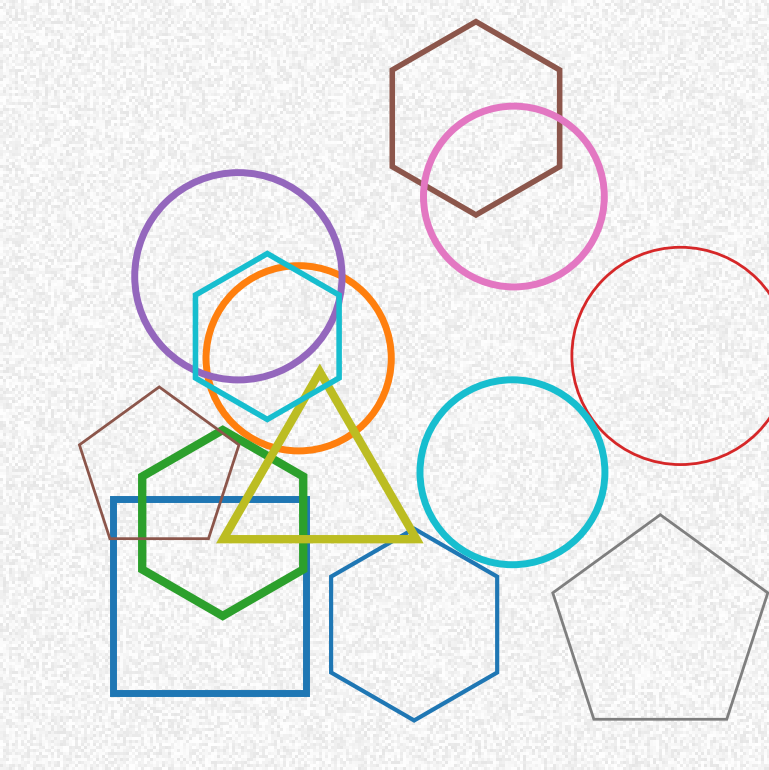[{"shape": "square", "thickness": 2.5, "radius": 0.63, "center": [0.272, 0.226]}, {"shape": "hexagon", "thickness": 1.5, "radius": 0.62, "center": [0.538, 0.189]}, {"shape": "circle", "thickness": 2.5, "radius": 0.6, "center": [0.388, 0.535]}, {"shape": "hexagon", "thickness": 3, "radius": 0.6, "center": [0.289, 0.321]}, {"shape": "circle", "thickness": 1, "radius": 0.71, "center": [0.884, 0.538]}, {"shape": "circle", "thickness": 2.5, "radius": 0.67, "center": [0.31, 0.641]}, {"shape": "pentagon", "thickness": 1, "radius": 0.54, "center": [0.207, 0.389]}, {"shape": "hexagon", "thickness": 2, "radius": 0.63, "center": [0.618, 0.846]}, {"shape": "circle", "thickness": 2.5, "radius": 0.59, "center": [0.667, 0.745]}, {"shape": "pentagon", "thickness": 1, "radius": 0.73, "center": [0.858, 0.185]}, {"shape": "triangle", "thickness": 3, "radius": 0.72, "center": [0.415, 0.372]}, {"shape": "hexagon", "thickness": 2, "radius": 0.54, "center": [0.347, 0.563]}, {"shape": "circle", "thickness": 2.5, "radius": 0.6, "center": [0.666, 0.387]}]